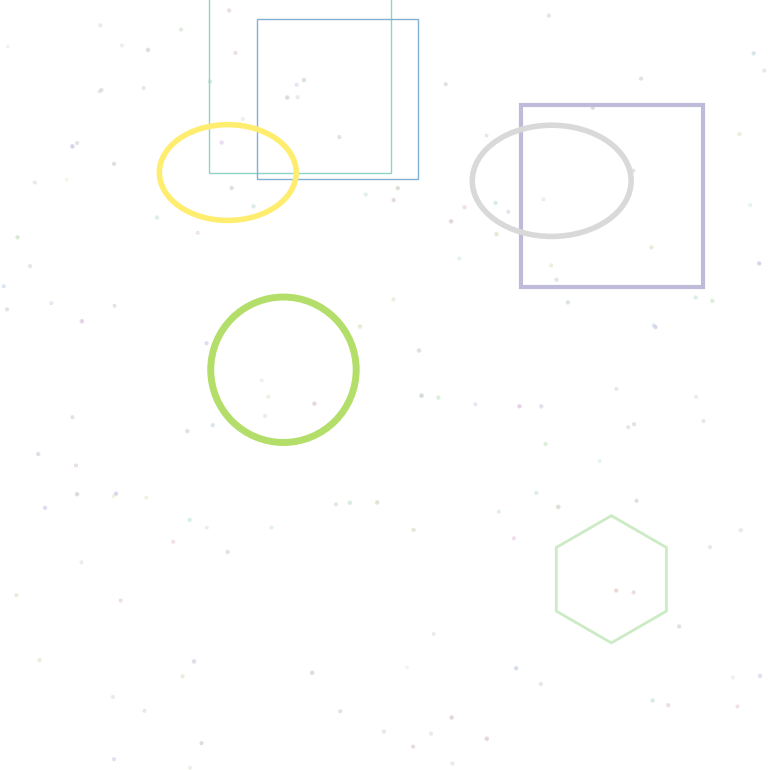[{"shape": "square", "thickness": 0.5, "radius": 0.59, "center": [0.389, 0.894]}, {"shape": "square", "thickness": 1.5, "radius": 0.59, "center": [0.795, 0.745]}, {"shape": "square", "thickness": 0.5, "radius": 0.52, "center": [0.438, 0.871]}, {"shape": "circle", "thickness": 2.5, "radius": 0.47, "center": [0.368, 0.52]}, {"shape": "oval", "thickness": 2, "radius": 0.52, "center": [0.717, 0.765]}, {"shape": "hexagon", "thickness": 1, "radius": 0.41, "center": [0.794, 0.248]}, {"shape": "oval", "thickness": 2, "radius": 0.44, "center": [0.296, 0.776]}]